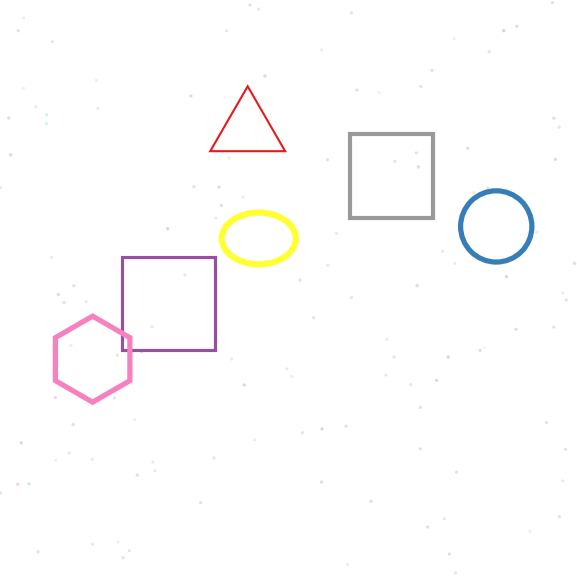[{"shape": "triangle", "thickness": 1, "radius": 0.37, "center": [0.429, 0.775]}, {"shape": "circle", "thickness": 2.5, "radius": 0.31, "center": [0.859, 0.607]}, {"shape": "square", "thickness": 1.5, "radius": 0.4, "center": [0.292, 0.474]}, {"shape": "oval", "thickness": 3, "radius": 0.32, "center": [0.448, 0.586]}, {"shape": "hexagon", "thickness": 2.5, "radius": 0.37, "center": [0.16, 0.377]}, {"shape": "square", "thickness": 2, "radius": 0.36, "center": [0.678, 0.695]}]